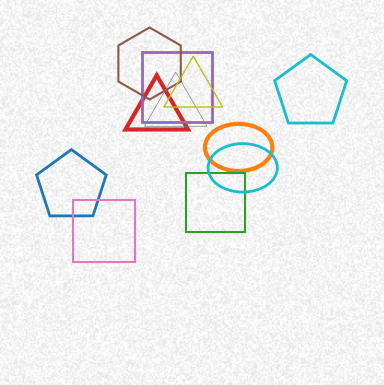[{"shape": "pentagon", "thickness": 2, "radius": 0.48, "center": [0.185, 0.516]}, {"shape": "oval", "thickness": 3, "radius": 0.44, "center": [0.62, 0.617]}, {"shape": "square", "thickness": 1.5, "radius": 0.39, "center": [0.559, 0.475]}, {"shape": "triangle", "thickness": 3, "radius": 0.47, "center": [0.407, 0.711]}, {"shape": "square", "thickness": 2, "radius": 0.46, "center": [0.46, 0.775]}, {"shape": "hexagon", "thickness": 1.5, "radius": 0.47, "center": [0.388, 0.835]}, {"shape": "square", "thickness": 1.5, "radius": 0.4, "center": [0.27, 0.401]}, {"shape": "triangle", "thickness": 0.5, "radius": 0.47, "center": [0.456, 0.719]}, {"shape": "triangle", "thickness": 1, "radius": 0.44, "center": [0.502, 0.766]}, {"shape": "oval", "thickness": 2, "radius": 0.45, "center": [0.63, 0.564]}, {"shape": "pentagon", "thickness": 2, "radius": 0.49, "center": [0.807, 0.76]}]